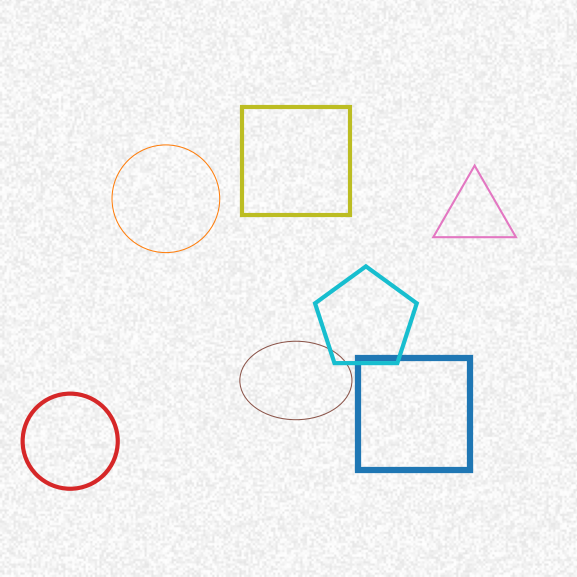[{"shape": "square", "thickness": 3, "radius": 0.48, "center": [0.717, 0.282]}, {"shape": "circle", "thickness": 0.5, "radius": 0.47, "center": [0.287, 0.655]}, {"shape": "circle", "thickness": 2, "radius": 0.41, "center": [0.122, 0.235]}, {"shape": "oval", "thickness": 0.5, "radius": 0.49, "center": [0.512, 0.34]}, {"shape": "triangle", "thickness": 1, "radius": 0.41, "center": [0.822, 0.63]}, {"shape": "square", "thickness": 2, "radius": 0.47, "center": [0.512, 0.72]}, {"shape": "pentagon", "thickness": 2, "radius": 0.46, "center": [0.634, 0.445]}]